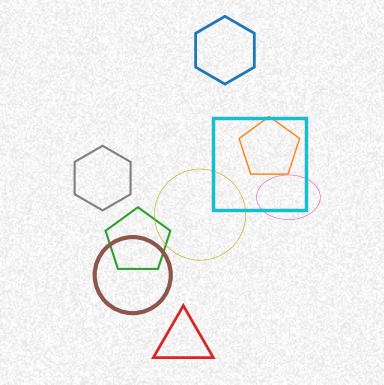[{"shape": "hexagon", "thickness": 2, "radius": 0.44, "center": [0.584, 0.87]}, {"shape": "pentagon", "thickness": 1, "radius": 0.41, "center": [0.7, 0.615]}, {"shape": "pentagon", "thickness": 1.5, "radius": 0.44, "center": [0.358, 0.373]}, {"shape": "triangle", "thickness": 2, "radius": 0.45, "center": [0.476, 0.116]}, {"shape": "circle", "thickness": 3, "radius": 0.49, "center": [0.345, 0.285]}, {"shape": "oval", "thickness": 0.5, "radius": 0.41, "center": [0.749, 0.488]}, {"shape": "hexagon", "thickness": 1.5, "radius": 0.42, "center": [0.267, 0.537]}, {"shape": "circle", "thickness": 0.5, "radius": 0.59, "center": [0.52, 0.442]}, {"shape": "square", "thickness": 2.5, "radius": 0.6, "center": [0.674, 0.573]}]